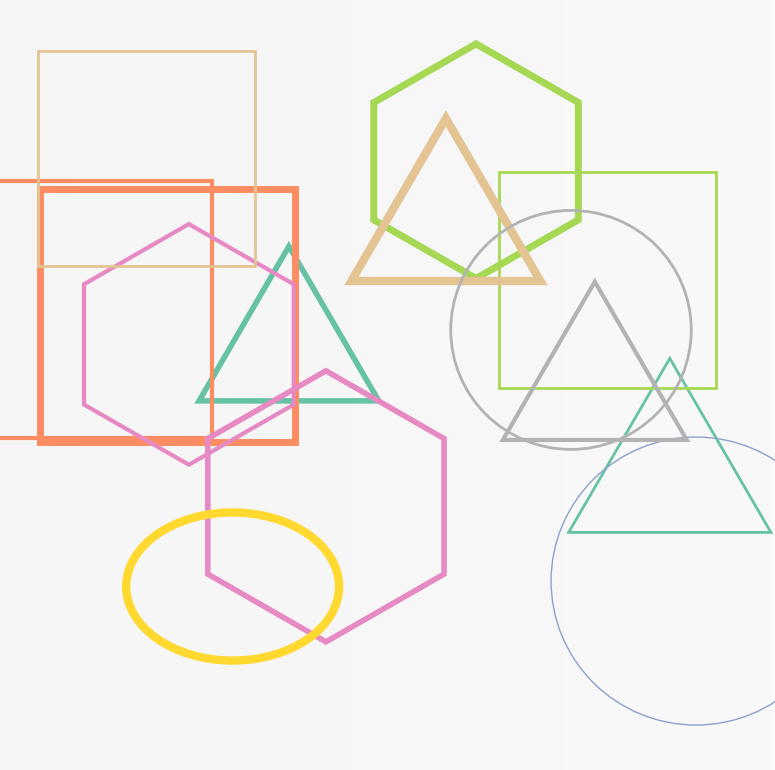[{"shape": "triangle", "thickness": 1, "radius": 0.75, "center": [0.864, 0.384]}, {"shape": "triangle", "thickness": 2, "radius": 0.67, "center": [0.373, 0.546]}, {"shape": "square", "thickness": 1.5, "radius": 0.83, "center": [0.108, 0.598]}, {"shape": "square", "thickness": 2.5, "radius": 0.82, "center": [0.216, 0.59]}, {"shape": "circle", "thickness": 0.5, "radius": 0.94, "center": [0.898, 0.245]}, {"shape": "hexagon", "thickness": 1.5, "radius": 0.78, "center": [0.244, 0.553]}, {"shape": "hexagon", "thickness": 2, "radius": 0.88, "center": [0.421, 0.342]}, {"shape": "hexagon", "thickness": 2.5, "radius": 0.76, "center": [0.614, 0.791]}, {"shape": "square", "thickness": 1, "radius": 0.7, "center": [0.784, 0.637]}, {"shape": "oval", "thickness": 3, "radius": 0.69, "center": [0.3, 0.238]}, {"shape": "square", "thickness": 1, "radius": 0.7, "center": [0.19, 0.794]}, {"shape": "triangle", "thickness": 3, "radius": 0.7, "center": [0.575, 0.705]}, {"shape": "triangle", "thickness": 1.5, "radius": 0.68, "center": [0.767, 0.497]}, {"shape": "circle", "thickness": 1, "radius": 0.78, "center": [0.737, 0.572]}]